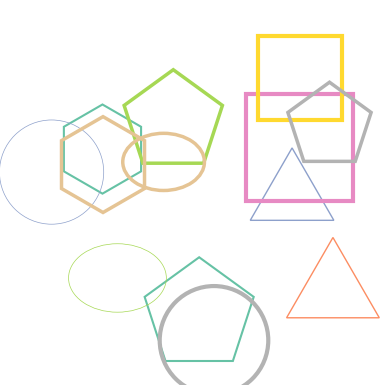[{"shape": "pentagon", "thickness": 1.5, "radius": 0.74, "center": [0.517, 0.183]}, {"shape": "hexagon", "thickness": 1.5, "radius": 0.58, "center": [0.266, 0.613]}, {"shape": "triangle", "thickness": 1, "radius": 0.7, "center": [0.865, 0.244]}, {"shape": "triangle", "thickness": 1, "radius": 0.63, "center": [0.759, 0.49]}, {"shape": "circle", "thickness": 0.5, "radius": 0.68, "center": [0.134, 0.553]}, {"shape": "square", "thickness": 3, "radius": 0.69, "center": [0.777, 0.617]}, {"shape": "pentagon", "thickness": 2.5, "radius": 0.67, "center": [0.45, 0.685]}, {"shape": "oval", "thickness": 0.5, "radius": 0.64, "center": [0.305, 0.278]}, {"shape": "square", "thickness": 3, "radius": 0.55, "center": [0.778, 0.798]}, {"shape": "oval", "thickness": 2.5, "radius": 0.53, "center": [0.425, 0.579]}, {"shape": "hexagon", "thickness": 2.5, "radius": 0.62, "center": [0.268, 0.573]}, {"shape": "circle", "thickness": 3, "radius": 0.7, "center": [0.556, 0.116]}, {"shape": "pentagon", "thickness": 2.5, "radius": 0.57, "center": [0.856, 0.673]}]